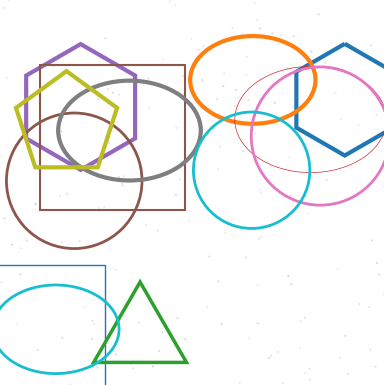[{"shape": "square", "thickness": 1, "radius": 0.85, "center": [0.103, 0.141]}, {"shape": "hexagon", "thickness": 3, "radius": 0.73, "center": [0.895, 0.741]}, {"shape": "oval", "thickness": 3, "radius": 0.81, "center": [0.657, 0.792]}, {"shape": "triangle", "thickness": 2.5, "radius": 0.7, "center": [0.364, 0.128]}, {"shape": "oval", "thickness": 0.5, "radius": 0.98, "center": [0.807, 0.69]}, {"shape": "hexagon", "thickness": 3, "radius": 0.82, "center": [0.209, 0.722]}, {"shape": "square", "thickness": 1.5, "radius": 0.94, "center": [0.293, 0.643]}, {"shape": "circle", "thickness": 2, "radius": 0.88, "center": [0.193, 0.53]}, {"shape": "circle", "thickness": 2, "radius": 0.9, "center": [0.832, 0.647]}, {"shape": "oval", "thickness": 3, "radius": 0.93, "center": [0.336, 0.661]}, {"shape": "pentagon", "thickness": 3, "radius": 0.69, "center": [0.173, 0.677]}, {"shape": "oval", "thickness": 2, "radius": 0.82, "center": [0.145, 0.145]}, {"shape": "circle", "thickness": 2, "radius": 0.76, "center": [0.654, 0.558]}]